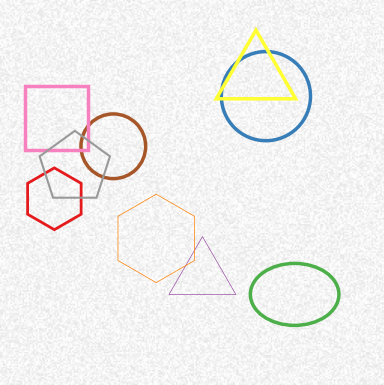[{"shape": "hexagon", "thickness": 2, "radius": 0.4, "center": [0.141, 0.484]}, {"shape": "circle", "thickness": 2.5, "radius": 0.58, "center": [0.691, 0.75]}, {"shape": "oval", "thickness": 2.5, "radius": 0.57, "center": [0.765, 0.235]}, {"shape": "triangle", "thickness": 0.5, "radius": 0.5, "center": [0.526, 0.285]}, {"shape": "hexagon", "thickness": 0.5, "radius": 0.57, "center": [0.406, 0.381]}, {"shape": "triangle", "thickness": 2.5, "radius": 0.59, "center": [0.665, 0.803]}, {"shape": "circle", "thickness": 2.5, "radius": 0.42, "center": [0.294, 0.62]}, {"shape": "square", "thickness": 2.5, "radius": 0.41, "center": [0.147, 0.693]}, {"shape": "pentagon", "thickness": 1.5, "radius": 0.48, "center": [0.194, 0.564]}]